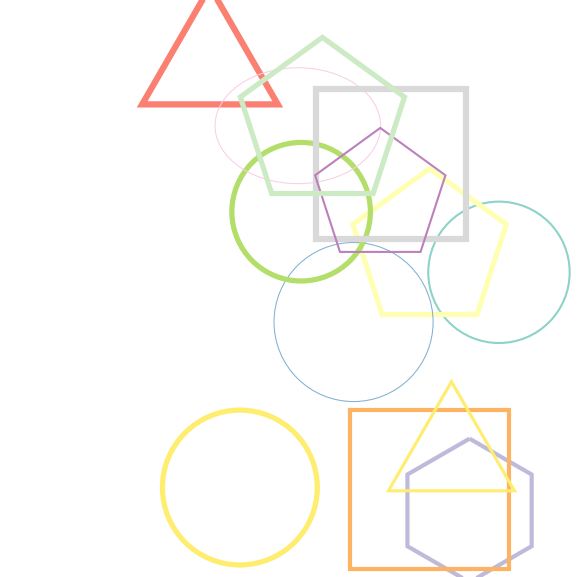[{"shape": "circle", "thickness": 1, "radius": 0.61, "center": [0.864, 0.528]}, {"shape": "pentagon", "thickness": 2.5, "radius": 0.7, "center": [0.744, 0.567]}, {"shape": "hexagon", "thickness": 2, "radius": 0.62, "center": [0.813, 0.115]}, {"shape": "triangle", "thickness": 3, "radius": 0.68, "center": [0.364, 0.886]}, {"shape": "circle", "thickness": 0.5, "radius": 0.69, "center": [0.612, 0.442]}, {"shape": "square", "thickness": 2, "radius": 0.69, "center": [0.744, 0.152]}, {"shape": "circle", "thickness": 2.5, "radius": 0.6, "center": [0.521, 0.633]}, {"shape": "oval", "thickness": 0.5, "radius": 0.72, "center": [0.516, 0.781]}, {"shape": "square", "thickness": 3, "radius": 0.65, "center": [0.676, 0.715]}, {"shape": "pentagon", "thickness": 1, "radius": 0.59, "center": [0.658, 0.659]}, {"shape": "pentagon", "thickness": 2.5, "radius": 0.75, "center": [0.558, 0.785]}, {"shape": "circle", "thickness": 2.5, "radius": 0.67, "center": [0.415, 0.155]}, {"shape": "triangle", "thickness": 1.5, "radius": 0.63, "center": [0.782, 0.212]}]